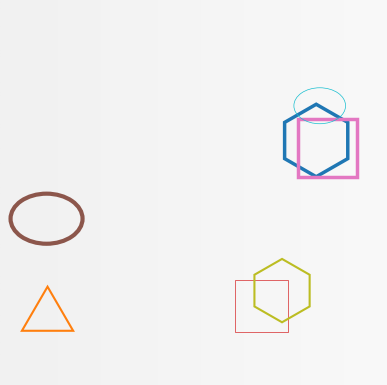[{"shape": "hexagon", "thickness": 2.5, "radius": 0.47, "center": [0.816, 0.635]}, {"shape": "triangle", "thickness": 1.5, "radius": 0.38, "center": [0.123, 0.179]}, {"shape": "square", "thickness": 0.5, "radius": 0.34, "center": [0.675, 0.204]}, {"shape": "oval", "thickness": 3, "radius": 0.46, "center": [0.12, 0.432]}, {"shape": "square", "thickness": 2.5, "radius": 0.38, "center": [0.845, 0.615]}, {"shape": "hexagon", "thickness": 1.5, "radius": 0.41, "center": [0.728, 0.245]}, {"shape": "oval", "thickness": 0.5, "radius": 0.33, "center": [0.825, 0.725]}]